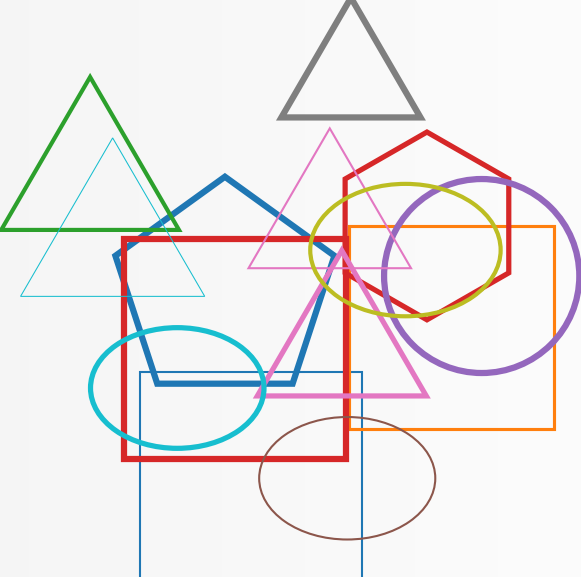[{"shape": "pentagon", "thickness": 3, "radius": 0.99, "center": [0.387, 0.495]}, {"shape": "square", "thickness": 1, "radius": 0.96, "center": [0.432, 0.164]}, {"shape": "square", "thickness": 1.5, "radius": 0.88, "center": [0.777, 0.432]}, {"shape": "triangle", "thickness": 2, "radius": 0.88, "center": [0.155, 0.689]}, {"shape": "square", "thickness": 3, "radius": 0.96, "center": [0.404, 0.395]}, {"shape": "hexagon", "thickness": 2.5, "radius": 0.81, "center": [0.735, 0.608]}, {"shape": "circle", "thickness": 3, "radius": 0.84, "center": [0.829, 0.521]}, {"shape": "oval", "thickness": 1, "radius": 0.76, "center": [0.597, 0.171]}, {"shape": "triangle", "thickness": 1, "radius": 0.81, "center": [0.567, 0.615]}, {"shape": "triangle", "thickness": 2.5, "radius": 0.84, "center": [0.588, 0.397]}, {"shape": "triangle", "thickness": 3, "radius": 0.69, "center": [0.604, 0.865]}, {"shape": "oval", "thickness": 2, "radius": 0.82, "center": [0.698, 0.566]}, {"shape": "oval", "thickness": 2.5, "radius": 0.75, "center": [0.305, 0.327]}, {"shape": "triangle", "thickness": 0.5, "radius": 0.91, "center": [0.194, 0.577]}]